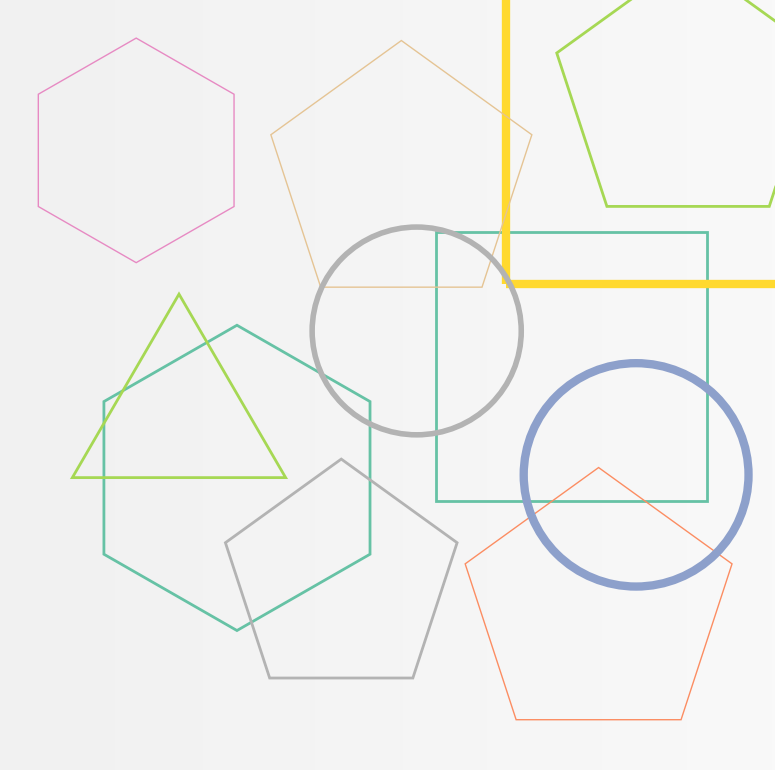[{"shape": "square", "thickness": 1, "radius": 0.87, "center": [0.738, 0.524]}, {"shape": "hexagon", "thickness": 1, "radius": 0.99, "center": [0.306, 0.379]}, {"shape": "pentagon", "thickness": 0.5, "radius": 0.91, "center": [0.772, 0.212]}, {"shape": "circle", "thickness": 3, "radius": 0.73, "center": [0.821, 0.383]}, {"shape": "hexagon", "thickness": 0.5, "radius": 0.73, "center": [0.176, 0.805]}, {"shape": "pentagon", "thickness": 1, "radius": 0.89, "center": [0.888, 0.876]}, {"shape": "triangle", "thickness": 1, "radius": 0.79, "center": [0.231, 0.459]}, {"shape": "square", "thickness": 3, "radius": 0.94, "center": [0.84, 0.819]}, {"shape": "pentagon", "thickness": 0.5, "radius": 0.89, "center": [0.518, 0.77]}, {"shape": "pentagon", "thickness": 1, "radius": 0.79, "center": [0.44, 0.247]}, {"shape": "circle", "thickness": 2, "radius": 0.67, "center": [0.538, 0.57]}]